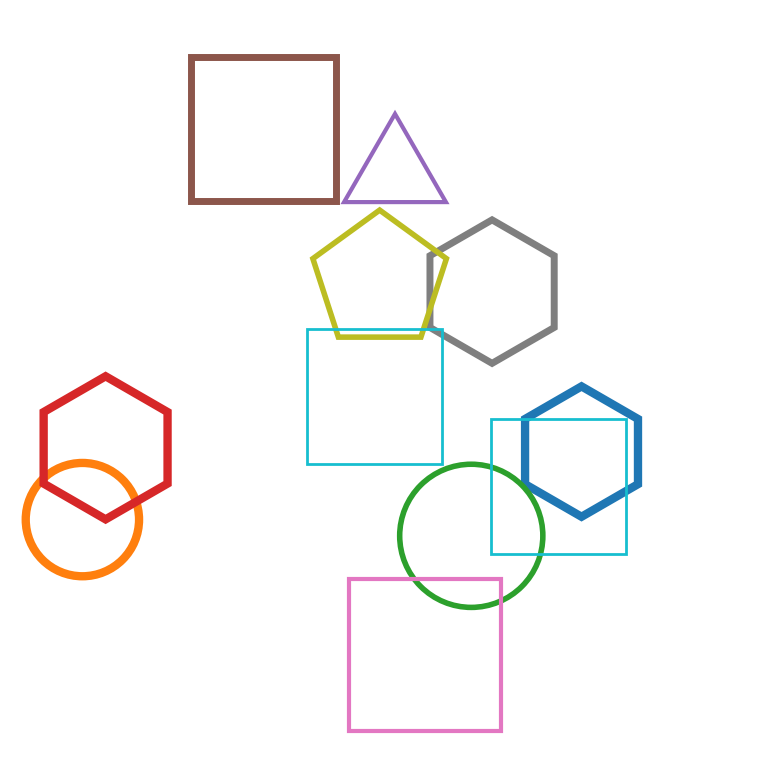[{"shape": "hexagon", "thickness": 3, "radius": 0.42, "center": [0.755, 0.414]}, {"shape": "circle", "thickness": 3, "radius": 0.37, "center": [0.107, 0.325]}, {"shape": "circle", "thickness": 2, "radius": 0.46, "center": [0.612, 0.304]}, {"shape": "hexagon", "thickness": 3, "radius": 0.46, "center": [0.137, 0.418]}, {"shape": "triangle", "thickness": 1.5, "radius": 0.38, "center": [0.513, 0.776]}, {"shape": "square", "thickness": 2.5, "radius": 0.47, "center": [0.342, 0.832]}, {"shape": "square", "thickness": 1.5, "radius": 0.49, "center": [0.552, 0.15]}, {"shape": "hexagon", "thickness": 2.5, "radius": 0.47, "center": [0.639, 0.621]}, {"shape": "pentagon", "thickness": 2, "radius": 0.46, "center": [0.493, 0.636]}, {"shape": "square", "thickness": 1, "radius": 0.44, "center": [0.725, 0.368]}, {"shape": "square", "thickness": 1, "radius": 0.44, "center": [0.486, 0.485]}]